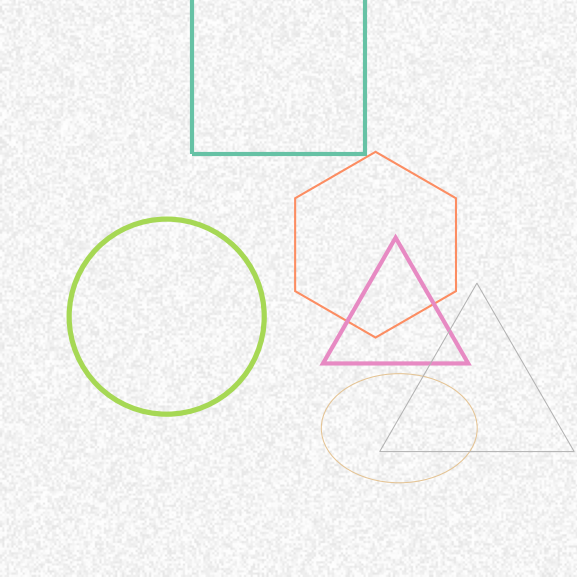[{"shape": "square", "thickness": 2, "radius": 0.75, "center": [0.482, 0.883]}, {"shape": "hexagon", "thickness": 1, "radius": 0.8, "center": [0.65, 0.575]}, {"shape": "triangle", "thickness": 2, "radius": 0.73, "center": [0.685, 0.442]}, {"shape": "circle", "thickness": 2.5, "radius": 0.84, "center": [0.289, 0.451]}, {"shape": "oval", "thickness": 0.5, "radius": 0.67, "center": [0.691, 0.258]}, {"shape": "triangle", "thickness": 0.5, "radius": 0.97, "center": [0.826, 0.314]}]